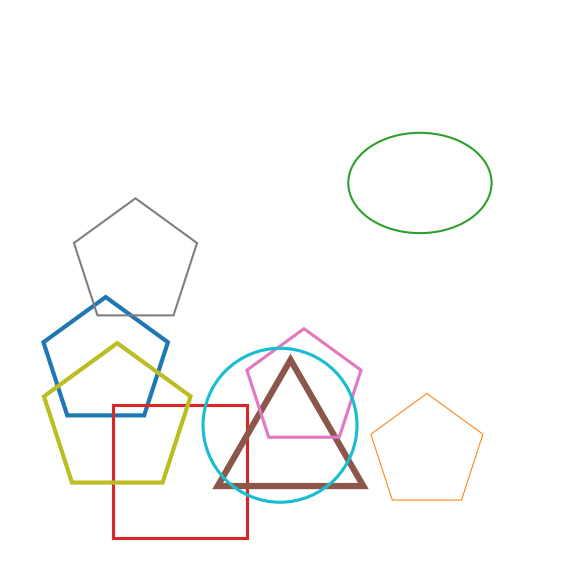[{"shape": "pentagon", "thickness": 2, "radius": 0.57, "center": [0.183, 0.371]}, {"shape": "pentagon", "thickness": 0.5, "radius": 0.51, "center": [0.739, 0.216]}, {"shape": "oval", "thickness": 1, "radius": 0.62, "center": [0.727, 0.682]}, {"shape": "square", "thickness": 1.5, "radius": 0.58, "center": [0.312, 0.183]}, {"shape": "triangle", "thickness": 3, "radius": 0.73, "center": [0.503, 0.23]}, {"shape": "pentagon", "thickness": 1.5, "radius": 0.52, "center": [0.526, 0.326]}, {"shape": "pentagon", "thickness": 1, "radius": 0.56, "center": [0.235, 0.544]}, {"shape": "pentagon", "thickness": 2, "radius": 0.67, "center": [0.203, 0.272]}, {"shape": "circle", "thickness": 1.5, "radius": 0.67, "center": [0.485, 0.263]}]